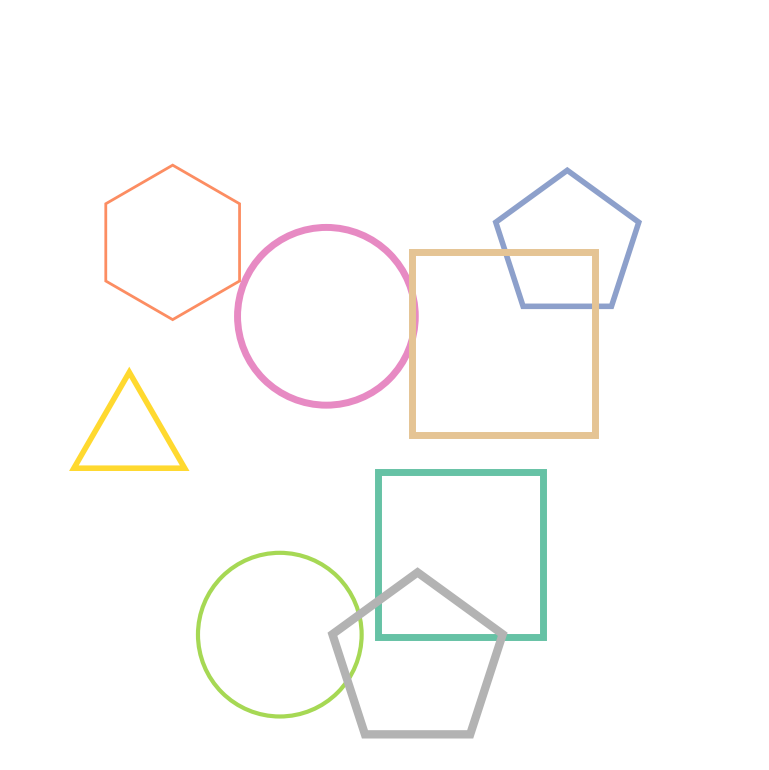[{"shape": "square", "thickness": 2.5, "radius": 0.54, "center": [0.598, 0.28]}, {"shape": "hexagon", "thickness": 1, "radius": 0.5, "center": [0.224, 0.685]}, {"shape": "pentagon", "thickness": 2, "radius": 0.49, "center": [0.737, 0.681]}, {"shape": "circle", "thickness": 2.5, "radius": 0.58, "center": [0.424, 0.589]}, {"shape": "circle", "thickness": 1.5, "radius": 0.53, "center": [0.363, 0.176]}, {"shape": "triangle", "thickness": 2, "radius": 0.42, "center": [0.168, 0.433]}, {"shape": "square", "thickness": 2.5, "radius": 0.59, "center": [0.654, 0.553]}, {"shape": "pentagon", "thickness": 3, "radius": 0.58, "center": [0.542, 0.14]}]